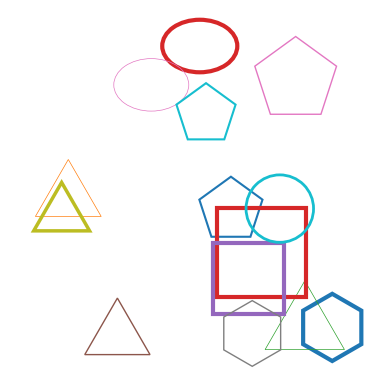[{"shape": "pentagon", "thickness": 1.5, "radius": 0.43, "center": [0.6, 0.455]}, {"shape": "hexagon", "thickness": 3, "radius": 0.44, "center": [0.863, 0.15]}, {"shape": "triangle", "thickness": 0.5, "radius": 0.49, "center": [0.177, 0.487]}, {"shape": "triangle", "thickness": 0.5, "radius": 0.6, "center": [0.792, 0.152]}, {"shape": "oval", "thickness": 3, "radius": 0.49, "center": [0.519, 0.88]}, {"shape": "square", "thickness": 3, "radius": 0.58, "center": [0.679, 0.345]}, {"shape": "square", "thickness": 3, "radius": 0.46, "center": [0.645, 0.277]}, {"shape": "triangle", "thickness": 1, "radius": 0.49, "center": [0.305, 0.128]}, {"shape": "oval", "thickness": 0.5, "radius": 0.49, "center": [0.393, 0.78]}, {"shape": "pentagon", "thickness": 1, "radius": 0.56, "center": [0.768, 0.794]}, {"shape": "hexagon", "thickness": 1, "radius": 0.43, "center": [0.655, 0.134]}, {"shape": "triangle", "thickness": 2.5, "radius": 0.42, "center": [0.16, 0.442]}, {"shape": "circle", "thickness": 2, "radius": 0.44, "center": [0.727, 0.458]}, {"shape": "pentagon", "thickness": 1.5, "radius": 0.4, "center": [0.535, 0.703]}]